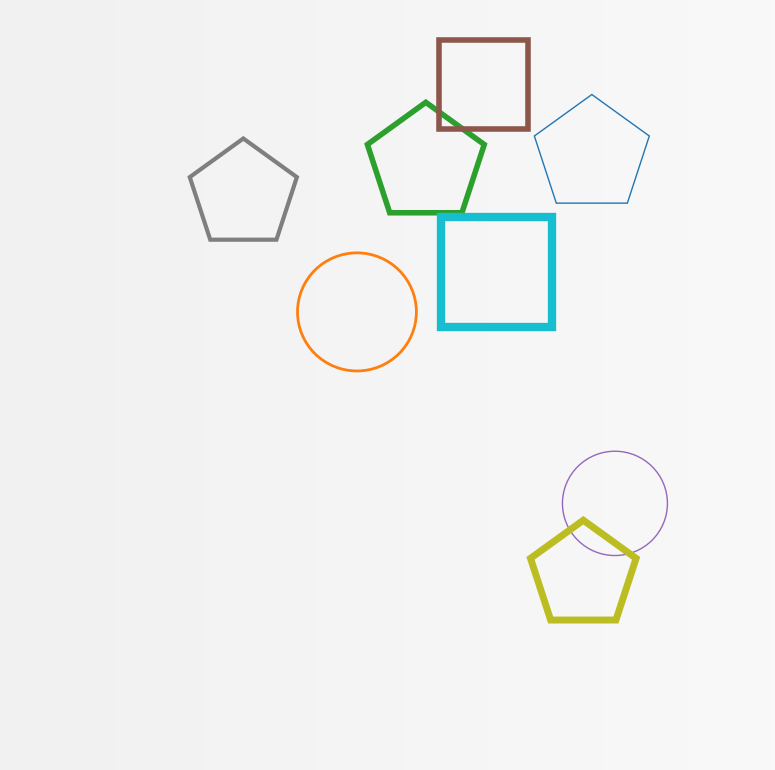[{"shape": "pentagon", "thickness": 0.5, "radius": 0.39, "center": [0.764, 0.799]}, {"shape": "circle", "thickness": 1, "radius": 0.38, "center": [0.461, 0.595]}, {"shape": "pentagon", "thickness": 2, "radius": 0.4, "center": [0.549, 0.788]}, {"shape": "circle", "thickness": 0.5, "radius": 0.34, "center": [0.793, 0.346]}, {"shape": "square", "thickness": 2, "radius": 0.29, "center": [0.624, 0.89]}, {"shape": "pentagon", "thickness": 1.5, "radius": 0.36, "center": [0.314, 0.747]}, {"shape": "pentagon", "thickness": 2.5, "radius": 0.36, "center": [0.753, 0.253]}, {"shape": "square", "thickness": 3, "radius": 0.36, "center": [0.641, 0.647]}]